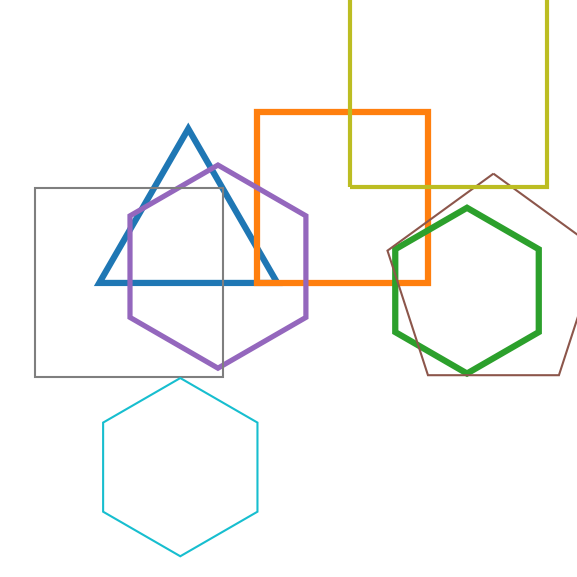[{"shape": "triangle", "thickness": 3, "radius": 0.89, "center": [0.326, 0.598]}, {"shape": "square", "thickness": 3, "radius": 0.74, "center": [0.594, 0.657]}, {"shape": "hexagon", "thickness": 3, "radius": 0.72, "center": [0.809, 0.496]}, {"shape": "hexagon", "thickness": 2.5, "radius": 0.88, "center": [0.377, 0.537]}, {"shape": "pentagon", "thickness": 1, "radius": 0.96, "center": [0.854, 0.506]}, {"shape": "square", "thickness": 1, "radius": 0.82, "center": [0.223, 0.51]}, {"shape": "square", "thickness": 2, "radius": 0.85, "center": [0.776, 0.847]}, {"shape": "hexagon", "thickness": 1, "radius": 0.77, "center": [0.312, 0.19]}]